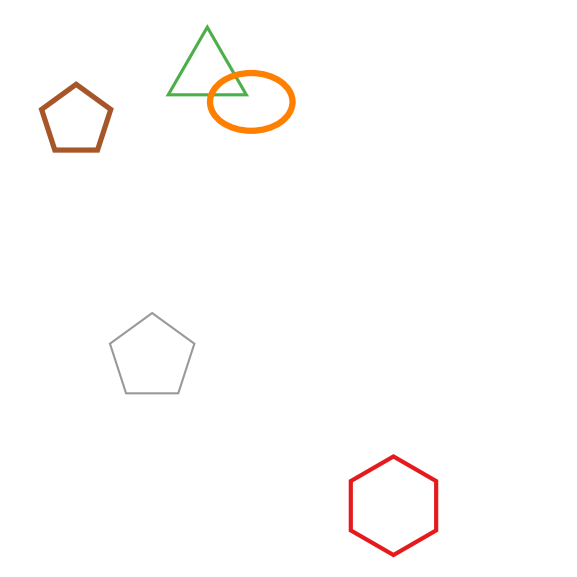[{"shape": "hexagon", "thickness": 2, "radius": 0.43, "center": [0.681, 0.123]}, {"shape": "triangle", "thickness": 1.5, "radius": 0.39, "center": [0.359, 0.874]}, {"shape": "oval", "thickness": 3, "radius": 0.36, "center": [0.435, 0.823]}, {"shape": "pentagon", "thickness": 2.5, "radius": 0.31, "center": [0.132, 0.79]}, {"shape": "pentagon", "thickness": 1, "radius": 0.38, "center": [0.264, 0.38]}]